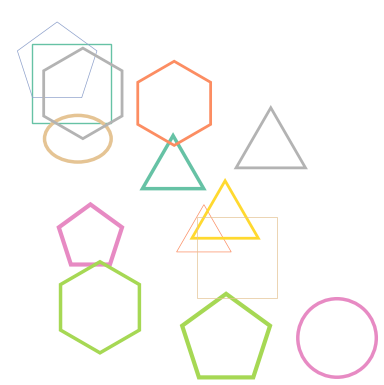[{"shape": "square", "thickness": 1, "radius": 0.51, "center": [0.185, 0.784]}, {"shape": "triangle", "thickness": 2.5, "radius": 0.46, "center": [0.45, 0.556]}, {"shape": "triangle", "thickness": 0.5, "radius": 0.41, "center": [0.53, 0.387]}, {"shape": "hexagon", "thickness": 2, "radius": 0.55, "center": [0.452, 0.732]}, {"shape": "pentagon", "thickness": 0.5, "radius": 0.54, "center": [0.148, 0.834]}, {"shape": "circle", "thickness": 2.5, "radius": 0.51, "center": [0.875, 0.122]}, {"shape": "pentagon", "thickness": 3, "radius": 0.43, "center": [0.235, 0.383]}, {"shape": "hexagon", "thickness": 2.5, "radius": 0.59, "center": [0.26, 0.202]}, {"shape": "pentagon", "thickness": 3, "radius": 0.6, "center": [0.587, 0.117]}, {"shape": "triangle", "thickness": 2, "radius": 0.5, "center": [0.585, 0.431]}, {"shape": "oval", "thickness": 2.5, "radius": 0.43, "center": [0.202, 0.64]}, {"shape": "square", "thickness": 0.5, "radius": 0.52, "center": [0.616, 0.331]}, {"shape": "triangle", "thickness": 2, "radius": 0.52, "center": [0.703, 0.616]}, {"shape": "hexagon", "thickness": 2, "radius": 0.59, "center": [0.215, 0.757]}]